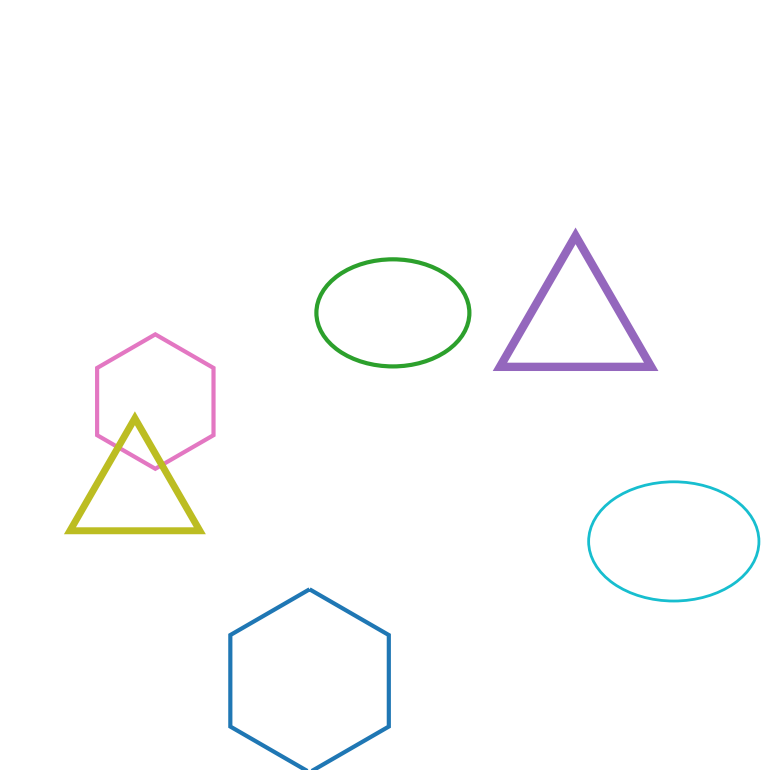[{"shape": "hexagon", "thickness": 1.5, "radius": 0.59, "center": [0.402, 0.116]}, {"shape": "oval", "thickness": 1.5, "radius": 0.5, "center": [0.51, 0.594]}, {"shape": "triangle", "thickness": 3, "radius": 0.57, "center": [0.747, 0.58]}, {"shape": "hexagon", "thickness": 1.5, "radius": 0.44, "center": [0.202, 0.478]}, {"shape": "triangle", "thickness": 2.5, "radius": 0.49, "center": [0.175, 0.359]}, {"shape": "oval", "thickness": 1, "radius": 0.55, "center": [0.875, 0.297]}]